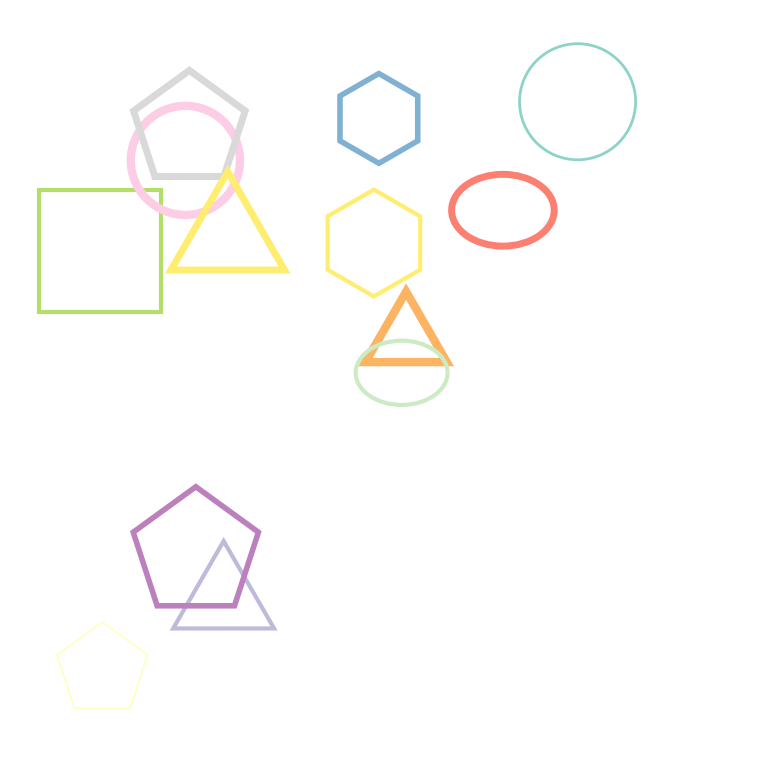[{"shape": "circle", "thickness": 1, "radius": 0.38, "center": [0.75, 0.868]}, {"shape": "pentagon", "thickness": 0.5, "radius": 0.31, "center": [0.133, 0.13]}, {"shape": "triangle", "thickness": 1.5, "radius": 0.38, "center": [0.29, 0.222]}, {"shape": "oval", "thickness": 2.5, "radius": 0.33, "center": [0.653, 0.727]}, {"shape": "hexagon", "thickness": 2, "radius": 0.29, "center": [0.492, 0.846]}, {"shape": "triangle", "thickness": 3, "radius": 0.31, "center": [0.527, 0.56]}, {"shape": "square", "thickness": 1.5, "radius": 0.4, "center": [0.129, 0.674]}, {"shape": "circle", "thickness": 3, "radius": 0.35, "center": [0.241, 0.792]}, {"shape": "pentagon", "thickness": 2.5, "radius": 0.38, "center": [0.246, 0.832]}, {"shape": "pentagon", "thickness": 2, "radius": 0.43, "center": [0.254, 0.282]}, {"shape": "oval", "thickness": 1.5, "radius": 0.3, "center": [0.522, 0.516]}, {"shape": "triangle", "thickness": 2.5, "radius": 0.43, "center": [0.296, 0.692]}, {"shape": "hexagon", "thickness": 1.5, "radius": 0.35, "center": [0.486, 0.684]}]